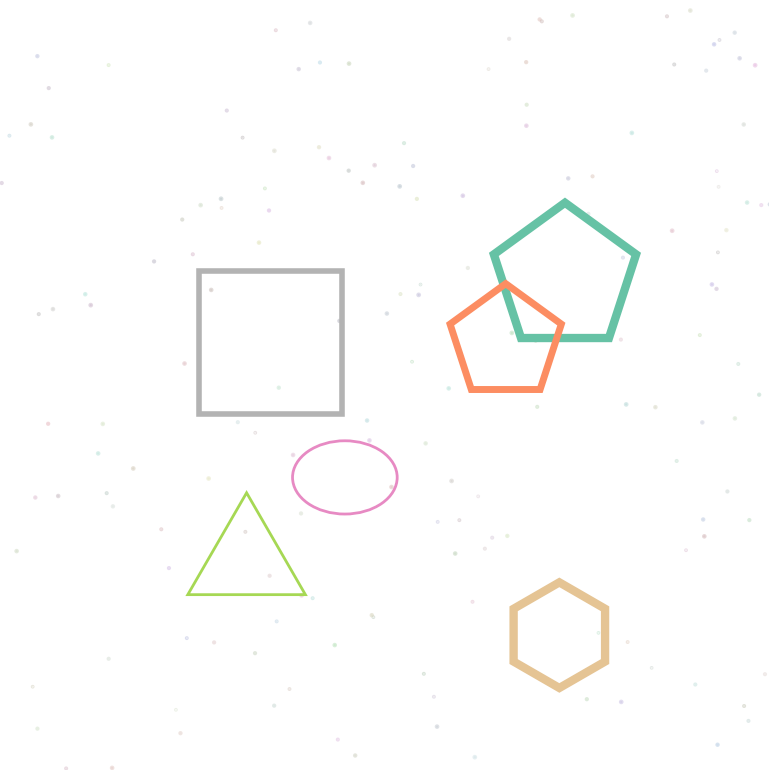[{"shape": "pentagon", "thickness": 3, "radius": 0.49, "center": [0.734, 0.64]}, {"shape": "pentagon", "thickness": 2.5, "radius": 0.38, "center": [0.657, 0.556]}, {"shape": "oval", "thickness": 1, "radius": 0.34, "center": [0.448, 0.38]}, {"shape": "triangle", "thickness": 1, "radius": 0.44, "center": [0.32, 0.272]}, {"shape": "hexagon", "thickness": 3, "radius": 0.34, "center": [0.726, 0.175]}, {"shape": "square", "thickness": 2, "radius": 0.46, "center": [0.352, 0.555]}]